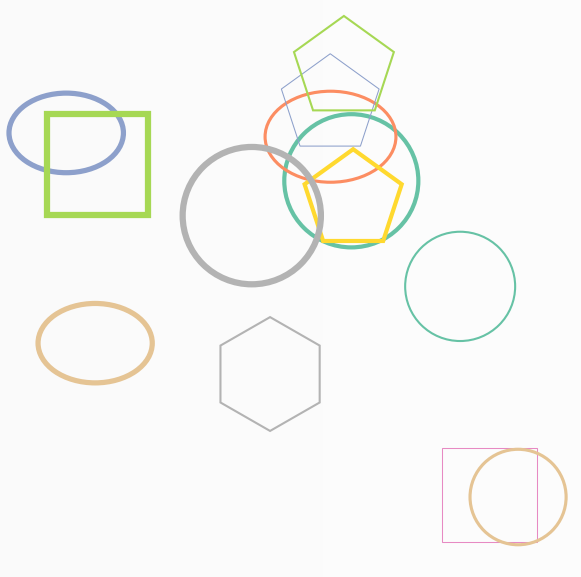[{"shape": "circle", "thickness": 1, "radius": 0.47, "center": [0.792, 0.503]}, {"shape": "circle", "thickness": 2, "radius": 0.58, "center": [0.604, 0.686]}, {"shape": "oval", "thickness": 1.5, "radius": 0.56, "center": [0.569, 0.762]}, {"shape": "oval", "thickness": 2.5, "radius": 0.49, "center": [0.114, 0.769]}, {"shape": "pentagon", "thickness": 0.5, "radius": 0.44, "center": [0.568, 0.818]}, {"shape": "square", "thickness": 0.5, "radius": 0.41, "center": [0.842, 0.142]}, {"shape": "pentagon", "thickness": 1, "radius": 0.45, "center": [0.592, 0.881]}, {"shape": "square", "thickness": 3, "radius": 0.44, "center": [0.168, 0.714]}, {"shape": "pentagon", "thickness": 2, "radius": 0.44, "center": [0.608, 0.653]}, {"shape": "oval", "thickness": 2.5, "radius": 0.49, "center": [0.164, 0.405]}, {"shape": "circle", "thickness": 1.5, "radius": 0.41, "center": [0.891, 0.138]}, {"shape": "circle", "thickness": 3, "radius": 0.59, "center": [0.433, 0.626]}, {"shape": "hexagon", "thickness": 1, "radius": 0.49, "center": [0.465, 0.351]}]